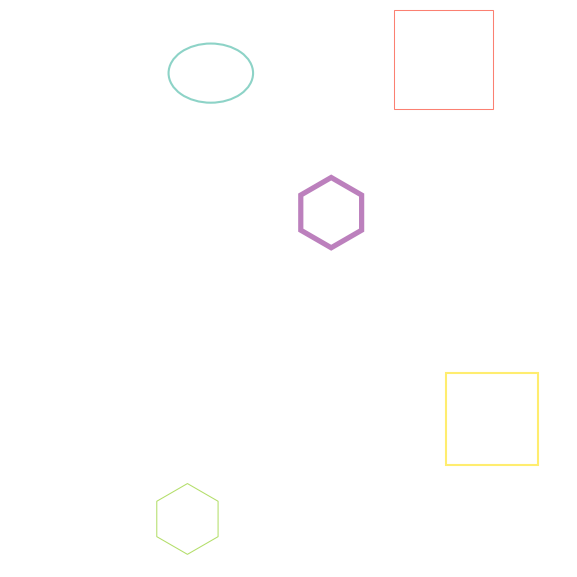[{"shape": "oval", "thickness": 1, "radius": 0.37, "center": [0.365, 0.873]}, {"shape": "square", "thickness": 0.5, "radius": 0.43, "center": [0.768, 0.896]}, {"shape": "hexagon", "thickness": 0.5, "radius": 0.31, "center": [0.325, 0.101]}, {"shape": "hexagon", "thickness": 2.5, "radius": 0.3, "center": [0.574, 0.631]}, {"shape": "square", "thickness": 1, "radius": 0.4, "center": [0.853, 0.274]}]